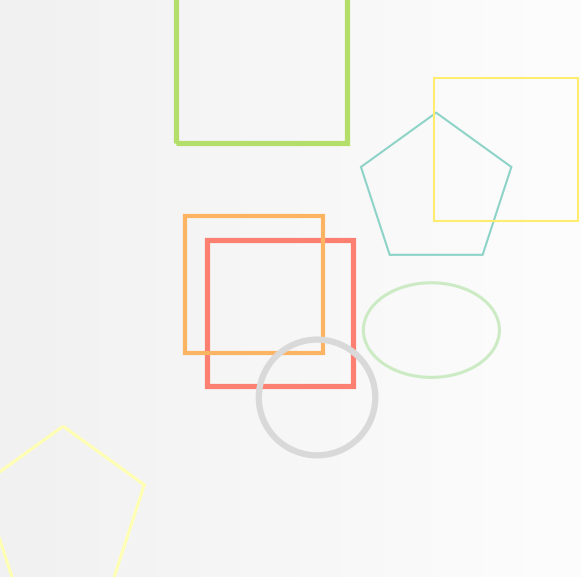[{"shape": "pentagon", "thickness": 1, "radius": 0.68, "center": [0.75, 0.668]}, {"shape": "pentagon", "thickness": 1.5, "radius": 0.73, "center": [0.108, 0.114]}, {"shape": "square", "thickness": 2.5, "radius": 0.63, "center": [0.482, 0.457]}, {"shape": "square", "thickness": 2, "radius": 0.59, "center": [0.437, 0.507]}, {"shape": "square", "thickness": 2.5, "radius": 0.74, "center": [0.45, 0.899]}, {"shape": "circle", "thickness": 3, "radius": 0.5, "center": [0.545, 0.311]}, {"shape": "oval", "thickness": 1.5, "radius": 0.59, "center": [0.742, 0.428]}, {"shape": "square", "thickness": 1, "radius": 0.62, "center": [0.871, 0.74]}]